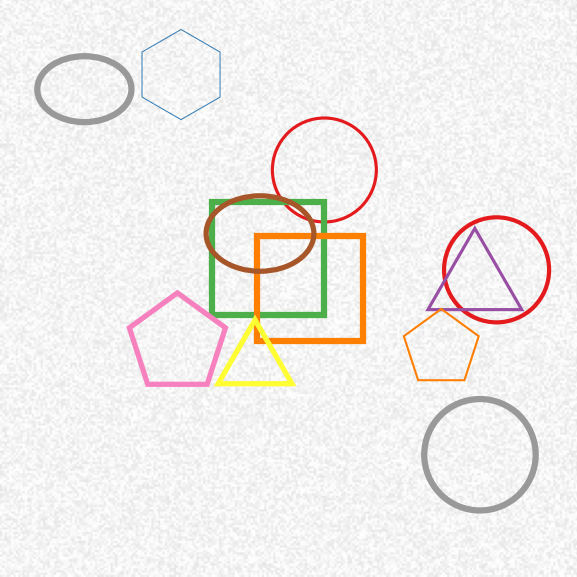[{"shape": "circle", "thickness": 2, "radius": 0.45, "center": [0.86, 0.532]}, {"shape": "circle", "thickness": 1.5, "radius": 0.45, "center": [0.562, 0.705]}, {"shape": "hexagon", "thickness": 0.5, "radius": 0.39, "center": [0.313, 0.87]}, {"shape": "square", "thickness": 3, "radius": 0.49, "center": [0.464, 0.551]}, {"shape": "triangle", "thickness": 1.5, "radius": 0.47, "center": [0.822, 0.51]}, {"shape": "pentagon", "thickness": 1, "radius": 0.34, "center": [0.764, 0.396]}, {"shape": "square", "thickness": 3, "radius": 0.46, "center": [0.537, 0.5]}, {"shape": "triangle", "thickness": 2.5, "radius": 0.37, "center": [0.442, 0.372]}, {"shape": "oval", "thickness": 2.5, "radius": 0.47, "center": [0.45, 0.595]}, {"shape": "pentagon", "thickness": 2.5, "radius": 0.44, "center": [0.307, 0.404]}, {"shape": "oval", "thickness": 3, "radius": 0.41, "center": [0.146, 0.845]}, {"shape": "circle", "thickness": 3, "radius": 0.48, "center": [0.831, 0.212]}]